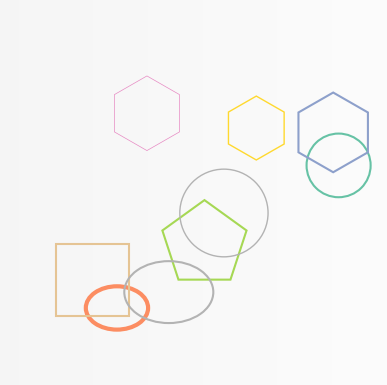[{"shape": "circle", "thickness": 1.5, "radius": 0.41, "center": [0.874, 0.57]}, {"shape": "oval", "thickness": 3, "radius": 0.4, "center": [0.302, 0.2]}, {"shape": "hexagon", "thickness": 1.5, "radius": 0.52, "center": [0.86, 0.656]}, {"shape": "hexagon", "thickness": 0.5, "radius": 0.48, "center": [0.379, 0.706]}, {"shape": "pentagon", "thickness": 1.5, "radius": 0.57, "center": [0.528, 0.366]}, {"shape": "hexagon", "thickness": 1, "radius": 0.41, "center": [0.661, 0.667]}, {"shape": "square", "thickness": 1.5, "radius": 0.47, "center": [0.239, 0.272]}, {"shape": "oval", "thickness": 1.5, "radius": 0.57, "center": [0.436, 0.241]}, {"shape": "circle", "thickness": 1, "radius": 0.57, "center": [0.578, 0.447]}]